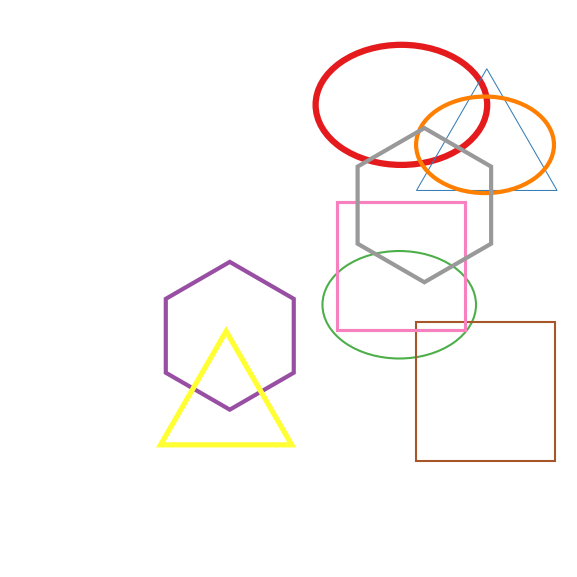[{"shape": "oval", "thickness": 3, "radius": 0.74, "center": [0.695, 0.818]}, {"shape": "triangle", "thickness": 0.5, "radius": 0.7, "center": [0.843, 0.74]}, {"shape": "oval", "thickness": 1, "radius": 0.66, "center": [0.691, 0.471]}, {"shape": "hexagon", "thickness": 2, "radius": 0.64, "center": [0.398, 0.418]}, {"shape": "oval", "thickness": 2, "radius": 0.6, "center": [0.84, 0.748]}, {"shape": "triangle", "thickness": 2.5, "radius": 0.66, "center": [0.392, 0.294]}, {"shape": "square", "thickness": 1, "radius": 0.6, "center": [0.84, 0.322]}, {"shape": "square", "thickness": 1.5, "radius": 0.55, "center": [0.694, 0.538]}, {"shape": "hexagon", "thickness": 2, "radius": 0.67, "center": [0.735, 0.644]}]